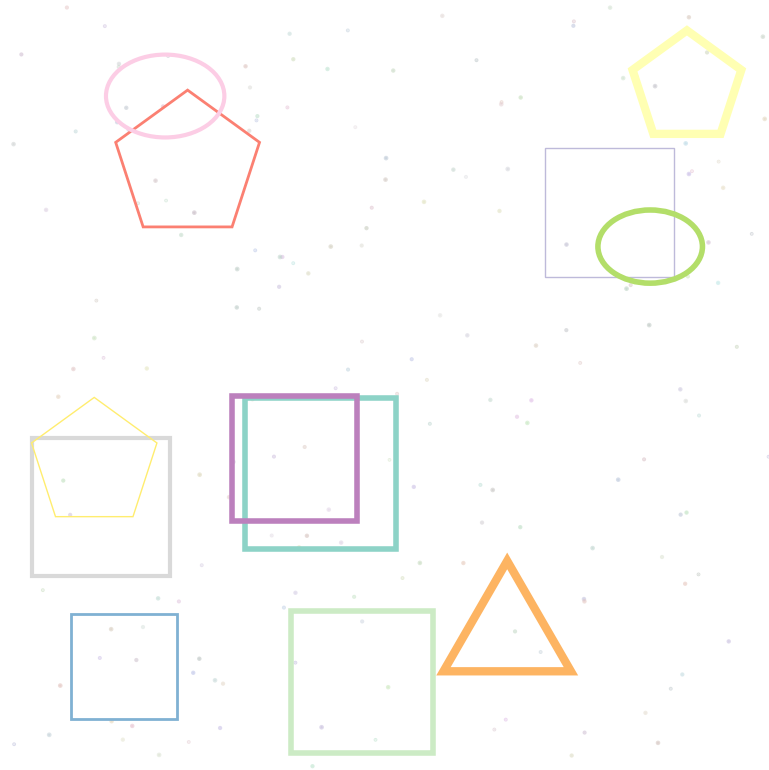[{"shape": "square", "thickness": 2, "radius": 0.49, "center": [0.416, 0.384]}, {"shape": "pentagon", "thickness": 3, "radius": 0.37, "center": [0.892, 0.886]}, {"shape": "square", "thickness": 0.5, "radius": 0.42, "center": [0.792, 0.724]}, {"shape": "pentagon", "thickness": 1, "radius": 0.49, "center": [0.244, 0.785]}, {"shape": "square", "thickness": 1, "radius": 0.34, "center": [0.161, 0.134]}, {"shape": "triangle", "thickness": 3, "radius": 0.48, "center": [0.659, 0.176]}, {"shape": "oval", "thickness": 2, "radius": 0.34, "center": [0.844, 0.68]}, {"shape": "oval", "thickness": 1.5, "radius": 0.38, "center": [0.215, 0.875]}, {"shape": "square", "thickness": 1.5, "radius": 0.45, "center": [0.131, 0.342]}, {"shape": "square", "thickness": 2, "radius": 0.4, "center": [0.382, 0.405]}, {"shape": "square", "thickness": 2, "radius": 0.46, "center": [0.47, 0.114]}, {"shape": "pentagon", "thickness": 0.5, "radius": 0.43, "center": [0.122, 0.398]}]